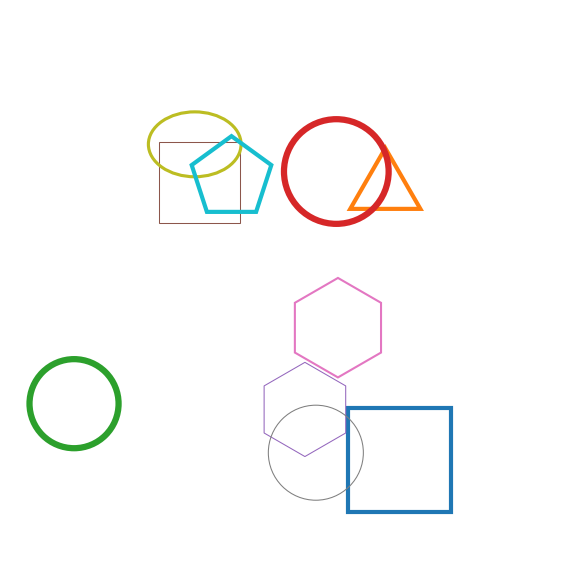[{"shape": "square", "thickness": 2, "radius": 0.45, "center": [0.692, 0.203]}, {"shape": "triangle", "thickness": 2, "radius": 0.35, "center": [0.667, 0.672]}, {"shape": "circle", "thickness": 3, "radius": 0.39, "center": [0.128, 0.3]}, {"shape": "circle", "thickness": 3, "radius": 0.45, "center": [0.582, 0.702]}, {"shape": "hexagon", "thickness": 0.5, "radius": 0.41, "center": [0.528, 0.29]}, {"shape": "square", "thickness": 0.5, "radius": 0.35, "center": [0.346, 0.682]}, {"shape": "hexagon", "thickness": 1, "radius": 0.43, "center": [0.585, 0.432]}, {"shape": "circle", "thickness": 0.5, "radius": 0.41, "center": [0.547, 0.215]}, {"shape": "oval", "thickness": 1.5, "radius": 0.4, "center": [0.337, 0.749]}, {"shape": "pentagon", "thickness": 2, "radius": 0.36, "center": [0.401, 0.691]}]